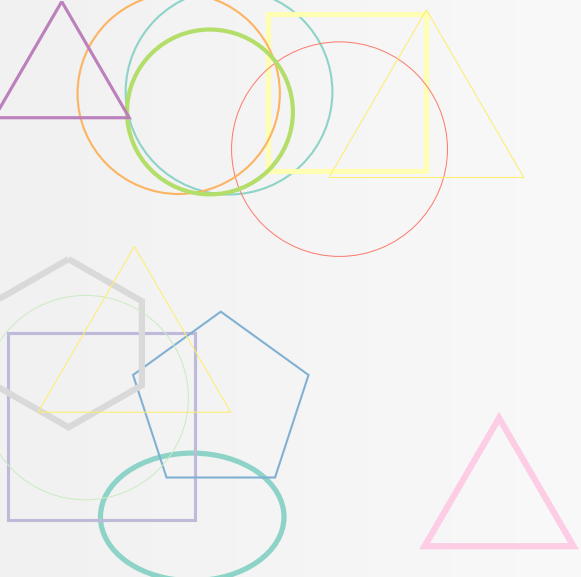[{"shape": "oval", "thickness": 2.5, "radius": 0.79, "center": [0.331, 0.104]}, {"shape": "circle", "thickness": 1, "radius": 0.89, "center": [0.394, 0.84]}, {"shape": "square", "thickness": 2.5, "radius": 0.68, "center": [0.597, 0.839]}, {"shape": "square", "thickness": 1.5, "radius": 0.81, "center": [0.175, 0.26]}, {"shape": "circle", "thickness": 0.5, "radius": 0.93, "center": [0.584, 0.741]}, {"shape": "pentagon", "thickness": 1, "radius": 0.79, "center": [0.38, 0.301]}, {"shape": "circle", "thickness": 1, "radius": 0.87, "center": [0.307, 0.837]}, {"shape": "circle", "thickness": 2, "radius": 0.71, "center": [0.361, 0.805]}, {"shape": "triangle", "thickness": 3, "radius": 0.74, "center": [0.859, 0.127]}, {"shape": "hexagon", "thickness": 3, "radius": 0.73, "center": [0.118, 0.405]}, {"shape": "triangle", "thickness": 1.5, "radius": 0.67, "center": [0.106, 0.862]}, {"shape": "circle", "thickness": 0.5, "radius": 0.89, "center": [0.147, 0.311]}, {"shape": "triangle", "thickness": 0.5, "radius": 0.96, "center": [0.231, 0.381]}, {"shape": "triangle", "thickness": 0.5, "radius": 0.97, "center": [0.734, 0.789]}]